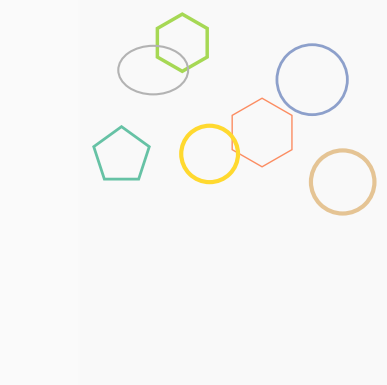[{"shape": "pentagon", "thickness": 2, "radius": 0.38, "center": [0.314, 0.596]}, {"shape": "hexagon", "thickness": 1, "radius": 0.45, "center": [0.676, 0.656]}, {"shape": "circle", "thickness": 2, "radius": 0.45, "center": [0.806, 0.793]}, {"shape": "hexagon", "thickness": 2.5, "radius": 0.37, "center": [0.47, 0.889]}, {"shape": "circle", "thickness": 3, "radius": 0.37, "center": [0.541, 0.6]}, {"shape": "circle", "thickness": 3, "radius": 0.41, "center": [0.884, 0.527]}, {"shape": "oval", "thickness": 1.5, "radius": 0.45, "center": [0.395, 0.818]}]